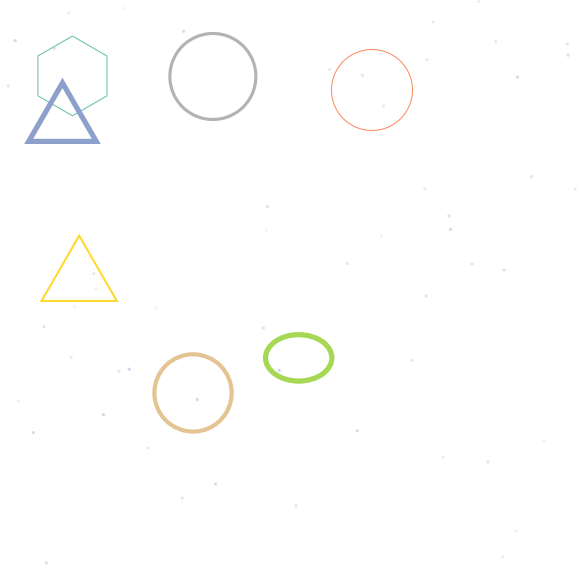[{"shape": "hexagon", "thickness": 0.5, "radius": 0.35, "center": [0.125, 0.868]}, {"shape": "circle", "thickness": 0.5, "radius": 0.35, "center": [0.644, 0.843]}, {"shape": "triangle", "thickness": 2.5, "radius": 0.34, "center": [0.108, 0.788]}, {"shape": "oval", "thickness": 2.5, "radius": 0.29, "center": [0.517, 0.379]}, {"shape": "triangle", "thickness": 1, "radius": 0.38, "center": [0.137, 0.516]}, {"shape": "circle", "thickness": 2, "radius": 0.33, "center": [0.334, 0.319]}, {"shape": "circle", "thickness": 1.5, "radius": 0.37, "center": [0.369, 0.867]}]